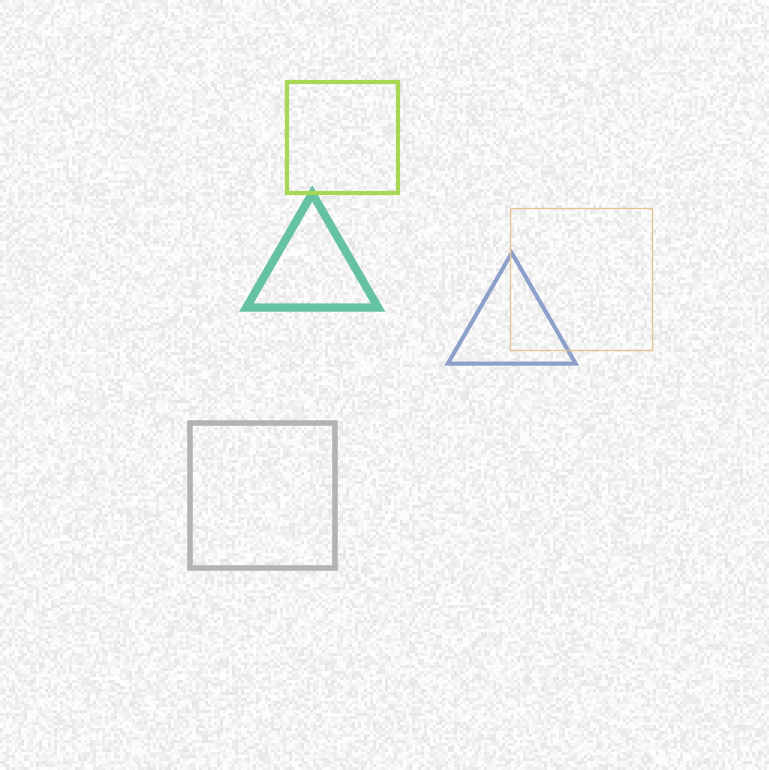[{"shape": "triangle", "thickness": 3, "radius": 0.49, "center": [0.406, 0.65]}, {"shape": "triangle", "thickness": 1.5, "radius": 0.48, "center": [0.665, 0.576]}, {"shape": "square", "thickness": 1.5, "radius": 0.36, "center": [0.445, 0.821]}, {"shape": "square", "thickness": 0.5, "radius": 0.46, "center": [0.755, 0.638]}, {"shape": "square", "thickness": 2, "radius": 0.47, "center": [0.341, 0.357]}]